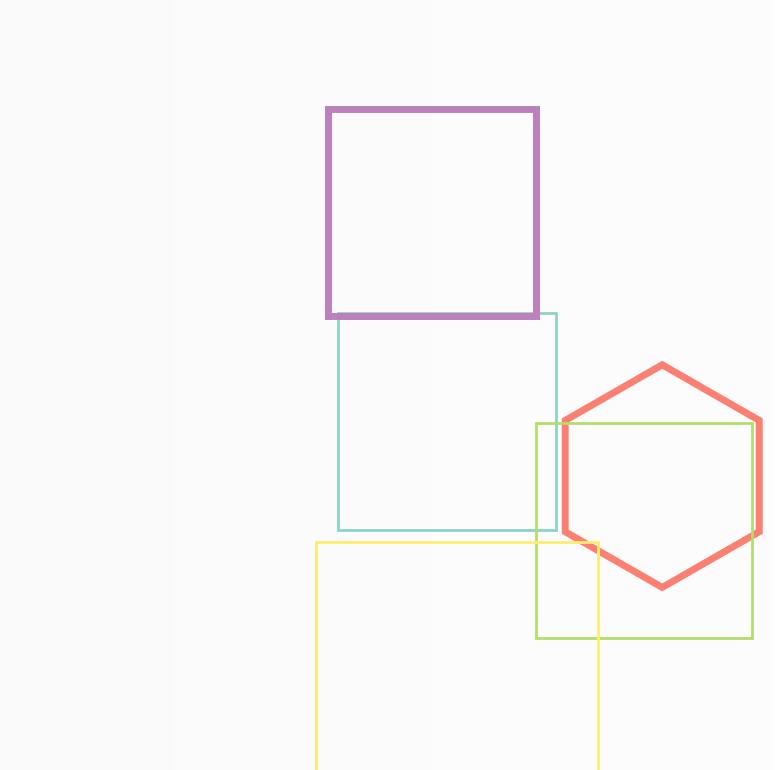[{"shape": "square", "thickness": 1, "radius": 0.7, "center": [0.577, 0.453]}, {"shape": "hexagon", "thickness": 2.5, "radius": 0.72, "center": [0.855, 0.382]}, {"shape": "square", "thickness": 1, "radius": 0.7, "center": [0.831, 0.311]}, {"shape": "square", "thickness": 2.5, "radius": 0.67, "center": [0.557, 0.724]}, {"shape": "square", "thickness": 1, "radius": 0.91, "center": [0.59, 0.114]}]